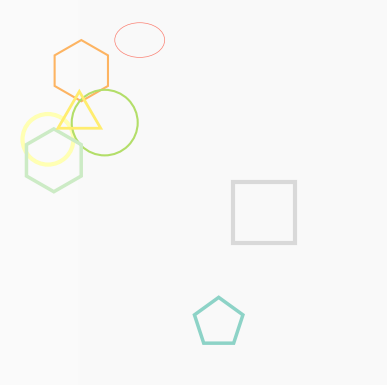[{"shape": "pentagon", "thickness": 2.5, "radius": 0.33, "center": [0.564, 0.162]}, {"shape": "circle", "thickness": 3, "radius": 0.33, "center": [0.124, 0.638]}, {"shape": "oval", "thickness": 0.5, "radius": 0.32, "center": [0.361, 0.896]}, {"shape": "hexagon", "thickness": 1.5, "radius": 0.4, "center": [0.21, 0.816]}, {"shape": "circle", "thickness": 1.5, "radius": 0.43, "center": [0.27, 0.682]}, {"shape": "square", "thickness": 3, "radius": 0.4, "center": [0.682, 0.449]}, {"shape": "hexagon", "thickness": 2.5, "radius": 0.41, "center": [0.139, 0.584]}, {"shape": "triangle", "thickness": 2, "radius": 0.32, "center": [0.205, 0.699]}]